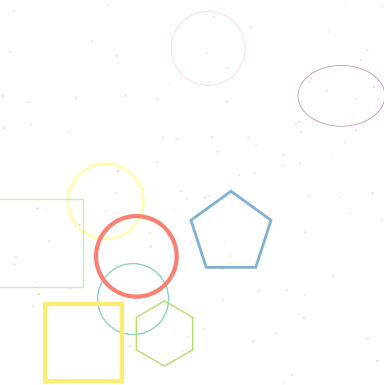[{"shape": "circle", "thickness": 1, "radius": 0.46, "center": [0.346, 0.223]}, {"shape": "circle", "thickness": 2, "radius": 0.49, "center": [0.275, 0.477]}, {"shape": "circle", "thickness": 3, "radius": 0.52, "center": [0.354, 0.334]}, {"shape": "pentagon", "thickness": 2, "radius": 0.55, "center": [0.6, 0.394]}, {"shape": "hexagon", "thickness": 1, "radius": 0.42, "center": [0.427, 0.134]}, {"shape": "circle", "thickness": 0.5, "radius": 0.48, "center": [0.541, 0.874]}, {"shape": "oval", "thickness": 0.5, "radius": 0.56, "center": [0.887, 0.751]}, {"shape": "square", "thickness": 1, "radius": 0.58, "center": [0.1, 0.369]}, {"shape": "square", "thickness": 3, "radius": 0.5, "center": [0.217, 0.111]}]